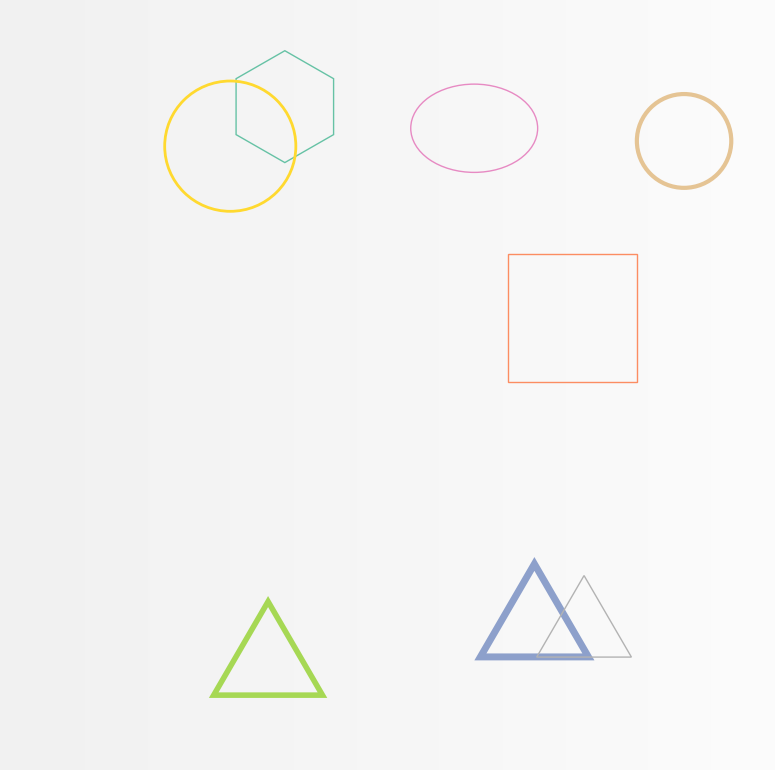[{"shape": "hexagon", "thickness": 0.5, "radius": 0.36, "center": [0.368, 0.861]}, {"shape": "square", "thickness": 0.5, "radius": 0.42, "center": [0.739, 0.587]}, {"shape": "triangle", "thickness": 2.5, "radius": 0.4, "center": [0.69, 0.187]}, {"shape": "oval", "thickness": 0.5, "radius": 0.41, "center": [0.612, 0.833]}, {"shape": "triangle", "thickness": 2, "radius": 0.41, "center": [0.346, 0.138]}, {"shape": "circle", "thickness": 1, "radius": 0.42, "center": [0.297, 0.81]}, {"shape": "circle", "thickness": 1.5, "radius": 0.3, "center": [0.883, 0.817]}, {"shape": "triangle", "thickness": 0.5, "radius": 0.35, "center": [0.754, 0.182]}]